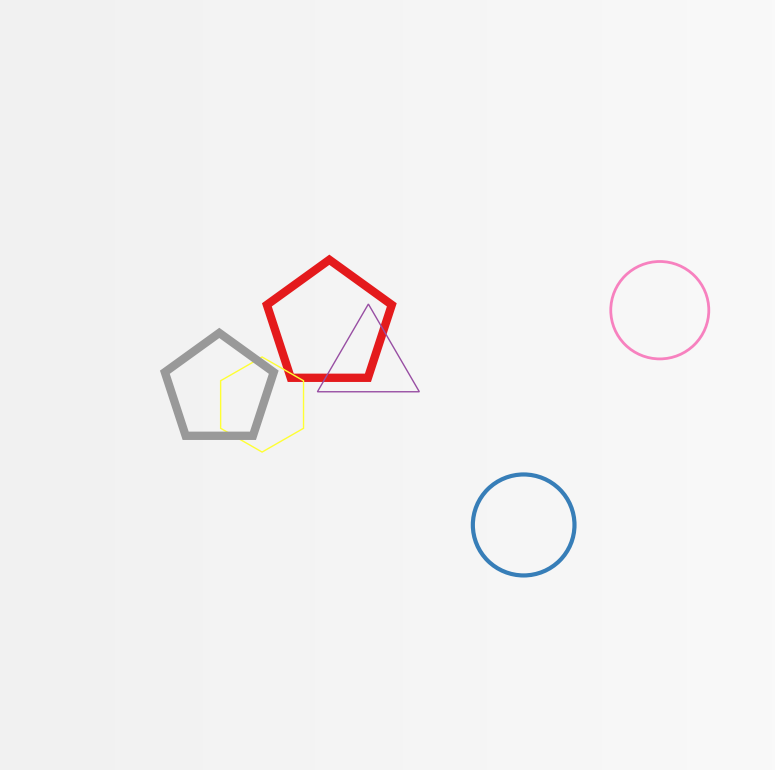[{"shape": "pentagon", "thickness": 3, "radius": 0.42, "center": [0.425, 0.578]}, {"shape": "circle", "thickness": 1.5, "radius": 0.33, "center": [0.676, 0.318]}, {"shape": "triangle", "thickness": 0.5, "radius": 0.38, "center": [0.475, 0.529]}, {"shape": "hexagon", "thickness": 0.5, "radius": 0.31, "center": [0.338, 0.475]}, {"shape": "circle", "thickness": 1, "radius": 0.32, "center": [0.851, 0.597]}, {"shape": "pentagon", "thickness": 3, "radius": 0.37, "center": [0.283, 0.494]}]